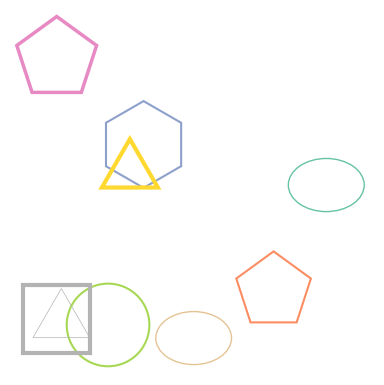[{"shape": "oval", "thickness": 1, "radius": 0.49, "center": [0.847, 0.519]}, {"shape": "pentagon", "thickness": 1.5, "radius": 0.51, "center": [0.711, 0.245]}, {"shape": "hexagon", "thickness": 1.5, "radius": 0.56, "center": [0.373, 0.625]}, {"shape": "pentagon", "thickness": 2.5, "radius": 0.54, "center": [0.147, 0.848]}, {"shape": "circle", "thickness": 1.5, "radius": 0.54, "center": [0.281, 0.156]}, {"shape": "triangle", "thickness": 3, "radius": 0.42, "center": [0.337, 0.555]}, {"shape": "oval", "thickness": 1, "radius": 0.49, "center": [0.503, 0.122]}, {"shape": "square", "thickness": 3, "radius": 0.44, "center": [0.147, 0.171]}, {"shape": "triangle", "thickness": 0.5, "radius": 0.43, "center": [0.159, 0.166]}]